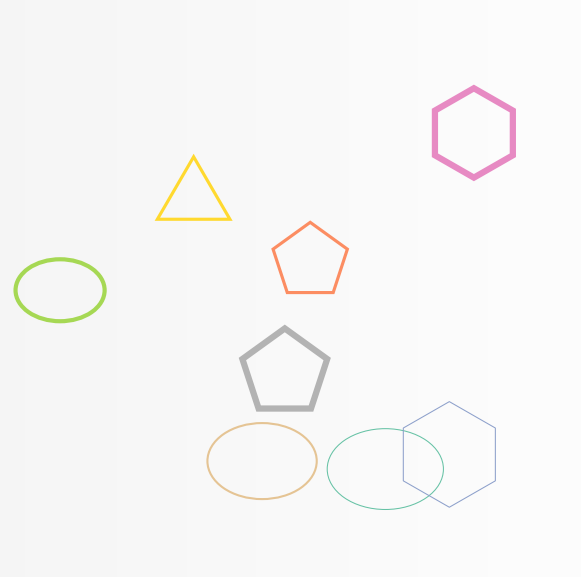[{"shape": "oval", "thickness": 0.5, "radius": 0.5, "center": [0.663, 0.187]}, {"shape": "pentagon", "thickness": 1.5, "radius": 0.34, "center": [0.534, 0.547]}, {"shape": "hexagon", "thickness": 0.5, "radius": 0.46, "center": [0.773, 0.212]}, {"shape": "hexagon", "thickness": 3, "radius": 0.39, "center": [0.815, 0.769]}, {"shape": "oval", "thickness": 2, "radius": 0.38, "center": [0.103, 0.497]}, {"shape": "triangle", "thickness": 1.5, "radius": 0.36, "center": [0.333, 0.656]}, {"shape": "oval", "thickness": 1, "radius": 0.47, "center": [0.451, 0.201]}, {"shape": "pentagon", "thickness": 3, "radius": 0.38, "center": [0.49, 0.354]}]